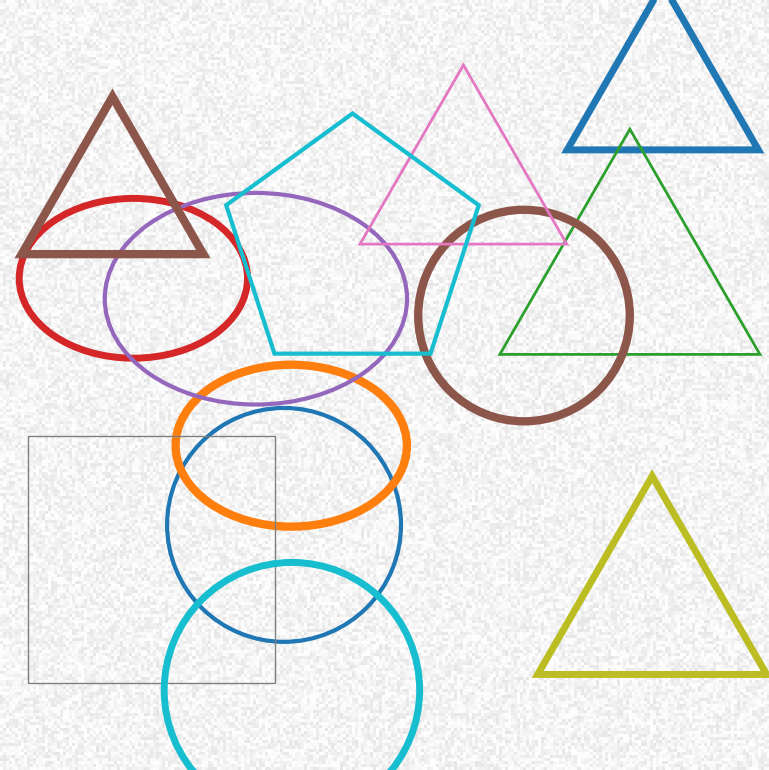[{"shape": "circle", "thickness": 1.5, "radius": 0.76, "center": [0.369, 0.318]}, {"shape": "triangle", "thickness": 2.5, "radius": 0.72, "center": [0.861, 0.877]}, {"shape": "oval", "thickness": 3, "radius": 0.75, "center": [0.378, 0.421]}, {"shape": "triangle", "thickness": 1, "radius": 0.98, "center": [0.818, 0.637]}, {"shape": "oval", "thickness": 2.5, "radius": 0.74, "center": [0.173, 0.639]}, {"shape": "oval", "thickness": 1.5, "radius": 0.98, "center": [0.332, 0.612]}, {"shape": "circle", "thickness": 3, "radius": 0.69, "center": [0.681, 0.59]}, {"shape": "triangle", "thickness": 3, "radius": 0.68, "center": [0.146, 0.738]}, {"shape": "triangle", "thickness": 1, "radius": 0.78, "center": [0.602, 0.76]}, {"shape": "square", "thickness": 0.5, "radius": 0.8, "center": [0.197, 0.273]}, {"shape": "triangle", "thickness": 2.5, "radius": 0.86, "center": [0.847, 0.21]}, {"shape": "circle", "thickness": 2.5, "radius": 0.83, "center": [0.379, 0.104]}, {"shape": "pentagon", "thickness": 1.5, "radius": 0.86, "center": [0.458, 0.68]}]